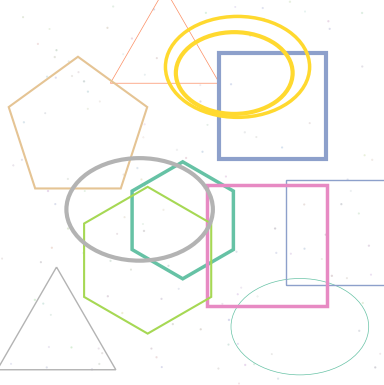[{"shape": "hexagon", "thickness": 2.5, "radius": 0.76, "center": [0.475, 0.428]}, {"shape": "oval", "thickness": 0.5, "radius": 0.89, "center": [0.779, 0.151]}, {"shape": "triangle", "thickness": 0.5, "radius": 0.82, "center": [0.428, 0.866]}, {"shape": "square", "thickness": 3, "radius": 0.69, "center": [0.708, 0.724]}, {"shape": "square", "thickness": 1, "radius": 0.68, "center": [0.879, 0.396]}, {"shape": "square", "thickness": 2.5, "radius": 0.78, "center": [0.693, 0.362]}, {"shape": "hexagon", "thickness": 1.5, "radius": 0.95, "center": [0.384, 0.324]}, {"shape": "oval", "thickness": 3, "radius": 0.76, "center": [0.608, 0.81]}, {"shape": "oval", "thickness": 2.5, "radius": 0.94, "center": [0.617, 0.826]}, {"shape": "pentagon", "thickness": 1.5, "radius": 0.95, "center": [0.203, 0.663]}, {"shape": "triangle", "thickness": 1, "radius": 0.89, "center": [0.147, 0.129]}, {"shape": "oval", "thickness": 3, "radius": 0.95, "center": [0.363, 0.456]}]